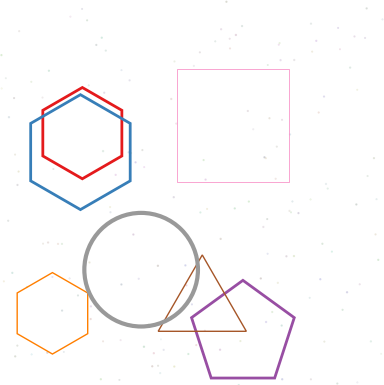[{"shape": "hexagon", "thickness": 2, "radius": 0.59, "center": [0.214, 0.654]}, {"shape": "hexagon", "thickness": 2, "radius": 0.75, "center": [0.209, 0.605]}, {"shape": "pentagon", "thickness": 2, "radius": 0.7, "center": [0.631, 0.132]}, {"shape": "hexagon", "thickness": 1, "radius": 0.53, "center": [0.136, 0.186]}, {"shape": "triangle", "thickness": 1, "radius": 0.66, "center": [0.525, 0.206]}, {"shape": "square", "thickness": 0.5, "radius": 0.73, "center": [0.605, 0.673]}, {"shape": "circle", "thickness": 3, "radius": 0.74, "center": [0.367, 0.299]}]